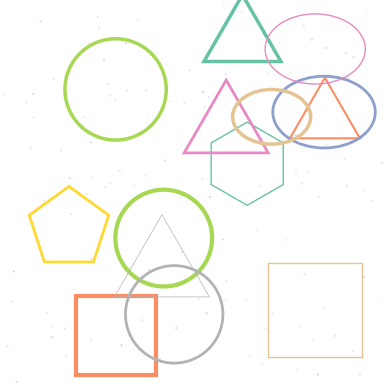[{"shape": "triangle", "thickness": 2.5, "radius": 0.58, "center": [0.63, 0.898]}, {"shape": "hexagon", "thickness": 1, "radius": 0.54, "center": [0.642, 0.575]}, {"shape": "square", "thickness": 3, "radius": 0.52, "center": [0.301, 0.129]}, {"shape": "triangle", "thickness": 1.5, "radius": 0.52, "center": [0.844, 0.693]}, {"shape": "oval", "thickness": 2, "radius": 0.67, "center": [0.842, 0.709]}, {"shape": "triangle", "thickness": 2, "radius": 0.63, "center": [0.587, 0.666]}, {"shape": "oval", "thickness": 1, "radius": 0.65, "center": [0.819, 0.873]}, {"shape": "circle", "thickness": 3, "radius": 0.63, "center": [0.425, 0.382]}, {"shape": "circle", "thickness": 2.5, "radius": 0.66, "center": [0.3, 0.768]}, {"shape": "pentagon", "thickness": 2, "radius": 0.54, "center": [0.179, 0.407]}, {"shape": "oval", "thickness": 2.5, "radius": 0.51, "center": [0.706, 0.697]}, {"shape": "square", "thickness": 1, "radius": 0.61, "center": [0.818, 0.195]}, {"shape": "triangle", "thickness": 0.5, "radius": 0.71, "center": [0.421, 0.3]}, {"shape": "circle", "thickness": 2, "radius": 0.63, "center": [0.452, 0.184]}]